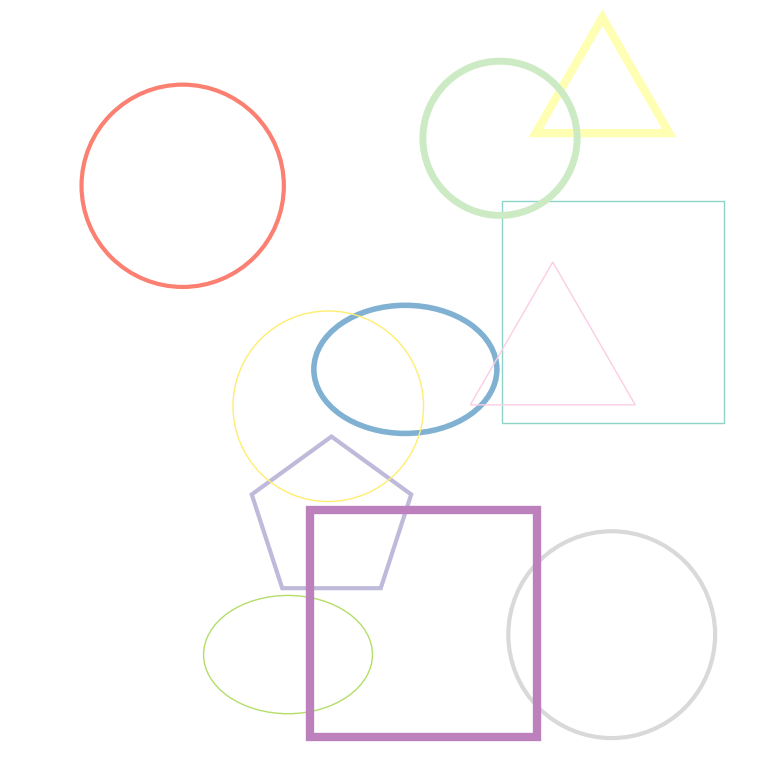[{"shape": "square", "thickness": 0.5, "radius": 0.72, "center": [0.797, 0.595]}, {"shape": "triangle", "thickness": 3, "radius": 0.5, "center": [0.782, 0.877]}, {"shape": "pentagon", "thickness": 1.5, "radius": 0.54, "center": [0.43, 0.324]}, {"shape": "circle", "thickness": 1.5, "radius": 0.66, "center": [0.237, 0.759]}, {"shape": "oval", "thickness": 2, "radius": 0.59, "center": [0.526, 0.52]}, {"shape": "oval", "thickness": 0.5, "radius": 0.55, "center": [0.374, 0.15]}, {"shape": "triangle", "thickness": 0.5, "radius": 0.62, "center": [0.718, 0.536]}, {"shape": "circle", "thickness": 1.5, "radius": 0.67, "center": [0.794, 0.176]}, {"shape": "square", "thickness": 3, "radius": 0.74, "center": [0.55, 0.19]}, {"shape": "circle", "thickness": 2.5, "radius": 0.5, "center": [0.649, 0.82]}, {"shape": "circle", "thickness": 0.5, "radius": 0.62, "center": [0.426, 0.472]}]